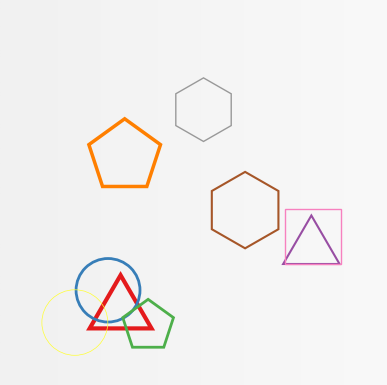[{"shape": "triangle", "thickness": 3, "radius": 0.46, "center": [0.311, 0.193]}, {"shape": "circle", "thickness": 2, "radius": 0.41, "center": [0.279, 0.246]}, {"shape": "pentagon", "thickness": 2, "radius": 0.34, "center": [0.382, 0.154]}, {"shape": "triangle", "thickness": 1.5, "radius": 0.42, "center": [0.804, 0.356]}, {"shape": "pentagon", "thickness": 2.5, "radius": 0.49, "center": [0.322, 0.594]}, {"shape": "circle", "thickness": 0.5, "radius": 0.43, "center": [0.193, 0.162]}, {"shape": "hexagon", "thickness": 1.5, "radius": 0.5, "center": [0.633, 0.454]}, {"shape": "square", "thickness": 1, "radius": 0.36, "center": [0.807, 0.386]}, {"shape": "hexagon", "thickness": 1, "radius": 0.41, "center": [0.525, 0.715]}]